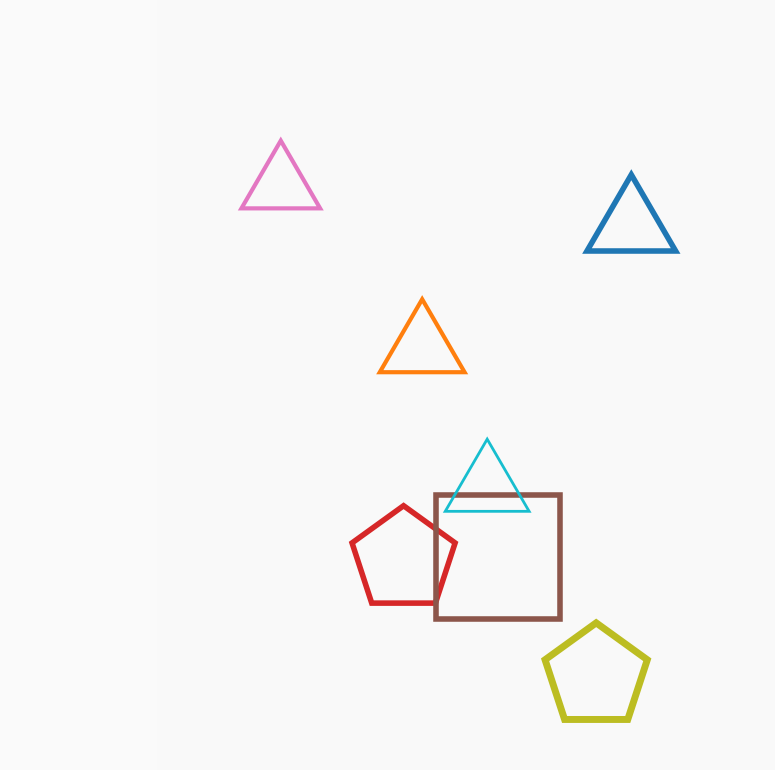[{"shape": "triangle", "thickness": 2, "radius": 0.33, "center": [0.815, 0.707]}, {"shape": "triangle", "thickness": 1.5, "radius": 0.32, "center": [0.545, 0.548]}, {"shape": "pentagon", "thickness": 2, "radius": 0.35, "center": [0.521, 0.273]}, {"shape": "square", "thickness": 2, "radius": 0.4, "center": [0.642, 0.277]}, {"shape": "triangle", "thickness": 1.5, "radius": 0.29, "center": [0.362, 0.759]}, {"shape": "pentagon", "thickness": 2.5, "radius": 0.35, "center": [0.769, 0.122]}, {"shape": "triangle", "thickness": 1, "radius": 0.31, "center": [0.629, 0.367]}]